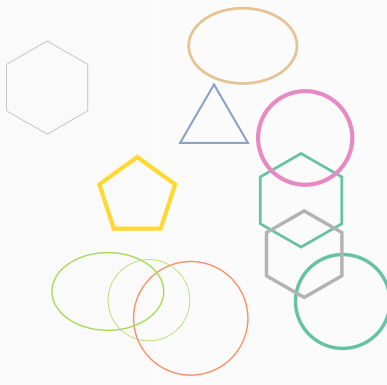[{"shape": "hexagon", "thickness": 2, "radius": 0.61, "center": [0.777, 0.48]}, {"shape": "circle", "thickness": 2.5, "radius": 0.61, "center": [0.885, 0.217]}, {"shape": "circle", "thickness": 1, "radius": 0.74, "center": [0.492, 0.173]}, {"shape": "triangle", "thickness": 1.5, "radius": 0.51, "center": [0.552, 0.679]}, {"shape": "circle", "thickness": 3, "radius": 0.61, "center": [0.788, 0.642]}, {"shape": "circle", "thickness": 0.5, "radius": 0.53, "center": [0.384, 0.22]}, {"shape": "oval", "thickness": 1, "radius": 0.72, "center": [0.278, 0.243]}, {"shape": "pentagon", "thickness": 3, "radius": 0.51, "center": [0.354, 0.489]}, {"shape": "oval", "thickness": 2, "radius": 0.7, "center": [0.627, 0.881]}, {"shape": "hexagon", "thickness": 0.5, "radius": 0.6, "center": [0.122, 0.772]}, {"shape": "hexagon", "thickness": 2.5, "radius": 0.56, "center": [0.785, 0.34]}]